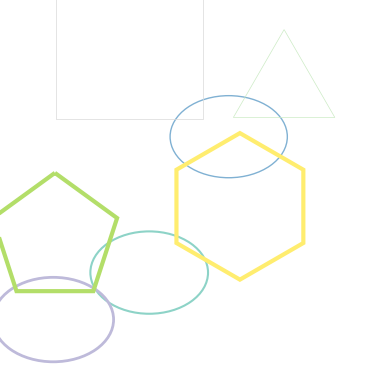[{"shape": "oval", "thickness": 1.5, "radius": 0.76, "center": [0.388, 0.292]}, {"shape": "oval", "thickness": 2, "radius": 0.78, "center": [0.138, 0.17]}, {"shape": "oval", "thickness": 1, "radius": 0.76, "center": [0.594, 0.645]}, {"shape": "pentagon", "thickness": 3, "radius": 0.85, "center": [0.143, 0.381]}, {"shape": "square", "thickness": 0.5, "radius": 0.95, "center": [0.336, 0.881]}, {"shape": "triangle", "thickness": 0.5, "radius": 0.76, "center": [0.738, 0.771]}, {"shape": "hexagon", "thickness": 3, "radius": 0.95, "center": [0.623, 0.464]}]